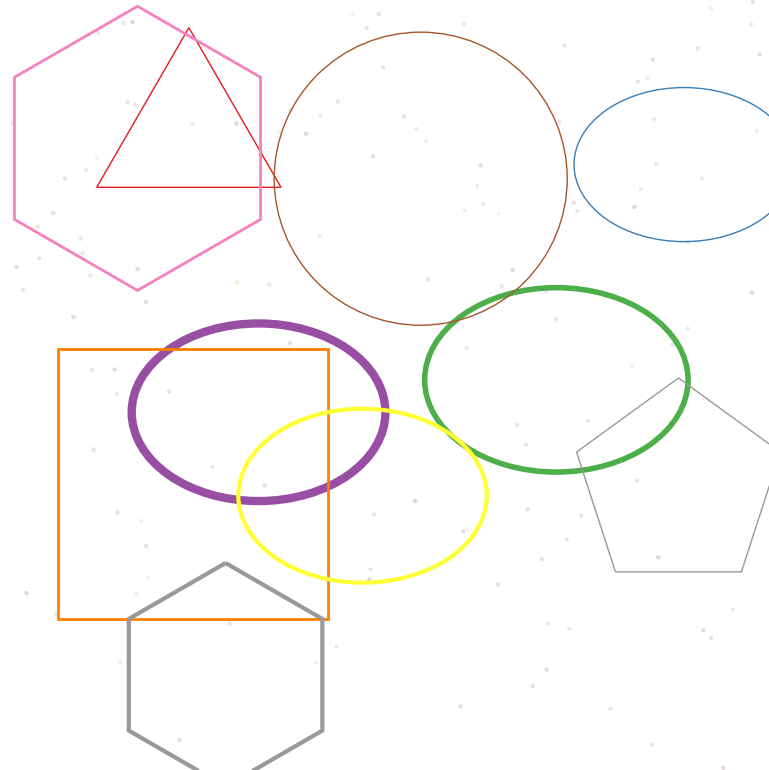[{"shape": "triangle", "thickness": 0.5, "radius": 0.69, "center": [0.245, 0.826]}, {"shape": "oval", "thickness": 0.5, "radius": 0.71, "center": [0.888, 0.786]}, {"shape": "oval", "thickness": 2, "radius": 0.86, "center": [0.723, 0.507]}, {"shape": "oval", "thickness": 3, "radius": 0.82, "center": [0.336, 0.465]}, {"shape": "square", "thickness": 1, "radius": 0.88, "center": [0.251, 0.371]}, {"shape": "oval", "thickness": 1.5, "radius": 0.81, "center": [0.471, 0.356]}, {"shape": "circle", "thickness": 0.5, "radius": 0.95, "center": [0.546, 0.768]}, {"shape": "hexagon", "thickness": 1, "radius": 0.92, "center": [0.179, 0.807]}, {"shape": "pentagon", "thickness": 0.5, "radius": 0.7, "center": [0.881, 0.37]}, {"shape": "hexagon", "thickness": 1.5, "radius": 0.73, "center": [0.293, 0.124]}]